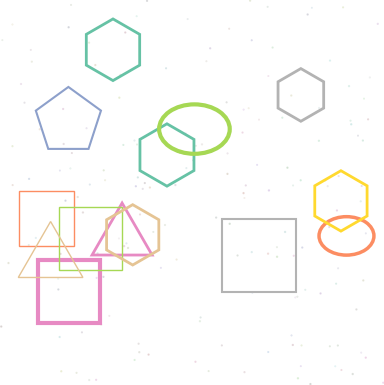[{"shape": "hexagon", "thickness": 2, "radius": 0.4, "center": [0.293, 0.871]}, {"shape": "hexagon", "thickness": 2, "radius": 0.4, "center": [0.434, 0.597]}, {"shape": "square", "thickness": 1, "radius": 0.36, "center": [0.121, 0.433]}, {"shape": "oval", "thickness": 2.5, "radius": 0.36, "center": [0.9, 0.387]}, {"shape": "pentagon", "thickness": 1.5, "radius": 0.44, "center": [0.178, 0.685]}, {"shape": "triangle", "thickness": 2, "radius": 0.45, "center": [0.317, 0.383]}, {"shape": "square", "thickness": 3, "radius": 0.41, "center": [0.179, 0.243]}, {"shape": "square", "thickness": 1, "radius": 0.41, "center": [0.234, 0.38]}, {"shape": "oval", "thickness": 3, "radius": 0.46, "center": [0.505, 0.665]}, {"shape": "hexagon", "thickness": 2, "radius": 0.39, "center": [0.886, 0.478]}, {"shape": "hexagon", "thickness": 2, "radius": 0.39, "center": [0.345, 0.39]}, {"shape": "triangle", "thickness": 1, "radius": 0.48, "center": [0.131, 0.328]}, {"shape": "hexagon", "thickness": 2, "radius": 0.34, "center": [0.781, 0.753]}, {"shape": "square", "thickness": 1.5, "radius": 0.48, "center": [0.673, 0.336]}]